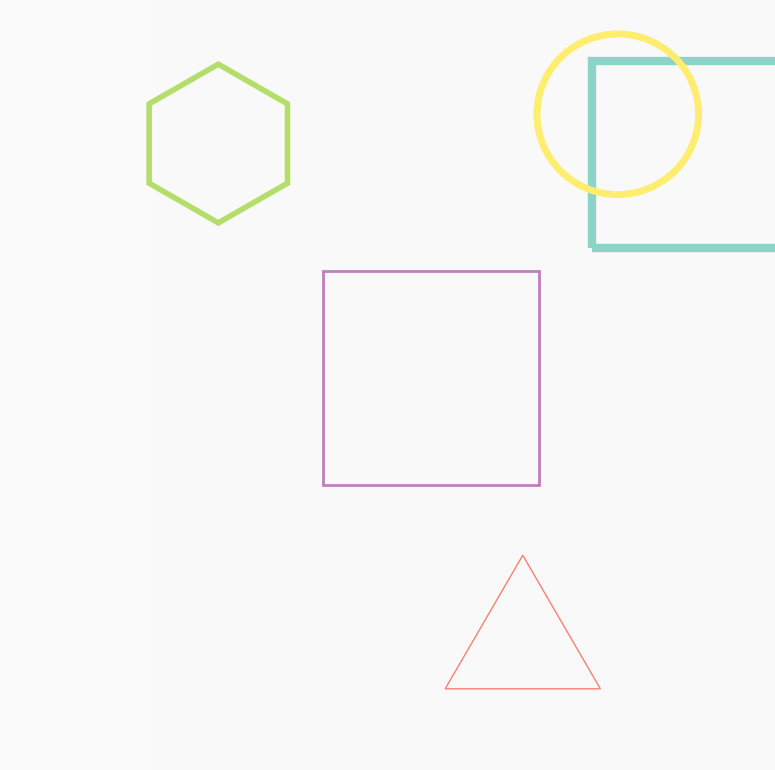[{"shape": "square", "thickness": 3, "radius": 0.61, "center": [0.885, 0.799]}, {"shape": "triangle", "thickness": 0.5, "radius": 0.58, "center": [0.675, 0.163]}, {"shape": "hexagon", "thickness": 2, "radius": 0.52, "center": [0.282, 0.814]}, {"shape": "square", "thickness": 1, "radius": 0.7, "center": [0.556, 0.509]}, {"shape": "circle", "thickness": 2.5, "radius": 0.52, "center": [0.797, 0.852]}]